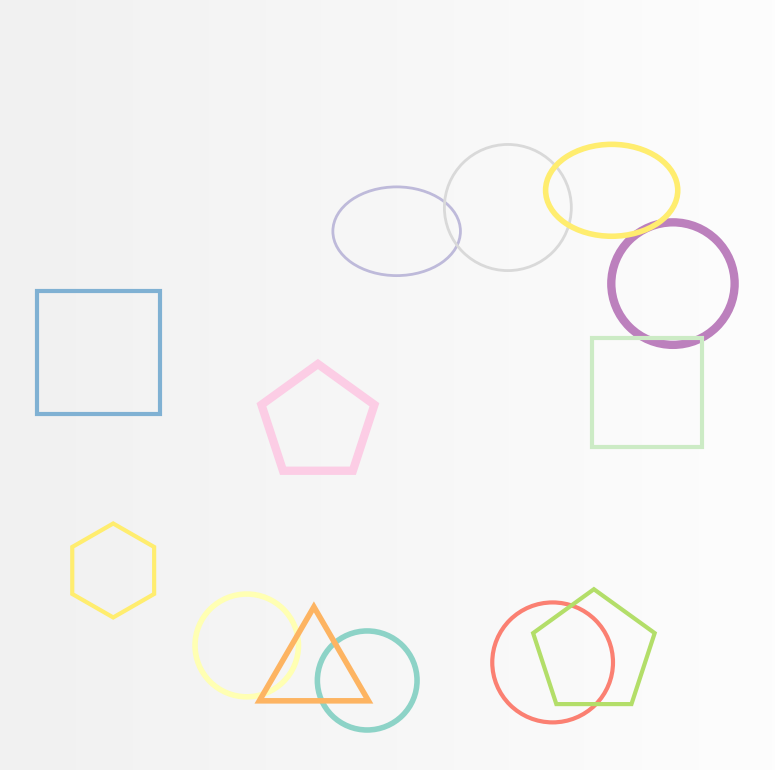[{"shape": "circle", "thickness": 2, "radius": 0.32, "center": [0.474, 0.116]}, {"shape": "circle", "thickness": 2, "radius": 0.33, "center": [0.318, 0.162]}, {"shape": "oval", "thickness": 1, "radius": 0.41, "center": [0.512, 0.7]}, {"shape": "circle", "thickness": 1.5, "radius": 0.39, "center": [0.713, 0.14]}, {"shape": "square", "thickness": 1.5, "radius": 0.4, "center": [0.127, 0.543]}, {"shape": "triangle", "thickness": 2, "radius": 0.41, "center": [0.405, 0.13]}, {"shape": "pentagon", "thickness": 1.5, "radius": 0.41, "center": [0.766, 0.152]}, {"shape": "pentagon", "thickness": 3, "radius": 0.38, "center": [0.41, 0.451]}, {"shape": "circle", "thickness": 1, "radius": 0.41, "center": [0.655, 0.73]}, {"shape": "circle", "thickness": 3, "radius": 0.4, "center": [0.868, 0.632]}, {"shape": "square", "thickness": 1.5, "radius": 0.35, "center": [0.835, 0.49]}, {"shape": "oval", "thickness": 2, "radius": 0.43, "center": [0.789, 0.753]}, {"shape": "hexagon", "thickness": 1.5, "radius": 0.31, "center": [0.146, 0.259]}]